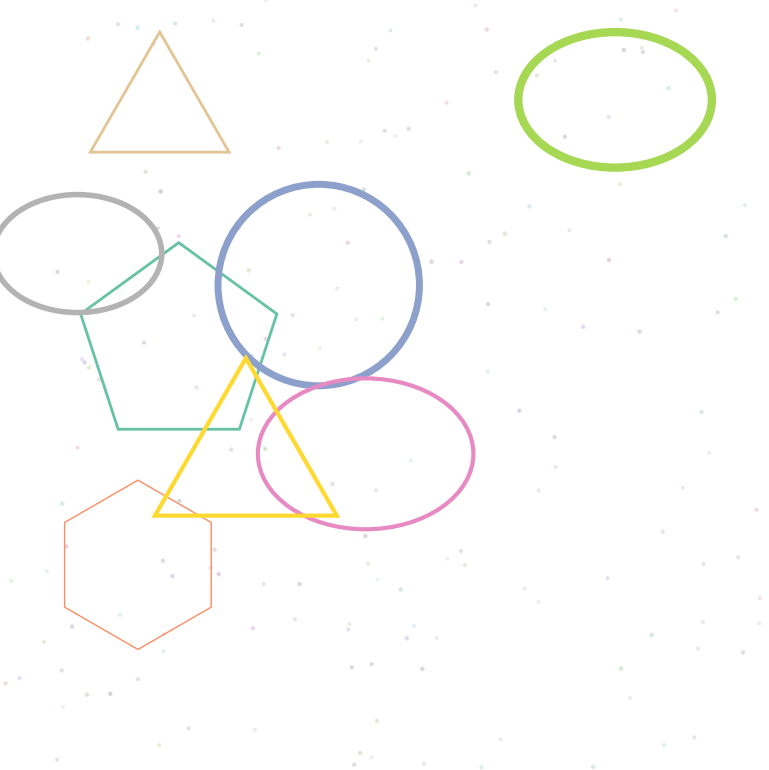[{"shape": "pentagon", "thickness": 1, "radius": 0.67, "center": [0.232, 0.551]}, {"shape": "hexagon", "thickness": 0.5, "radius": 0.55, "center": [0.179, 0.266]}, {"shape": "circle", "thickness": 2.5, "radius": 0.65, "center": [0.414, 0.63]}, {"shape": "oval", "thickness": 1.5, "radius": 0.7, "center": [0.475, 0.411]}, {"shape": "oval", "thickness": 3, "radius": 0.63, "center": [0.799, 0.87]}, {"shape": "triangle", "thickness": 1.5, "radius": 0.68, "center": [0.319, 0.399]}, {"shape": "triangle", "thickness": 1, "radius": 0.52, "center": [0.207, 0.854]}, {"shape": "oval", "thickness": 2, "radius": 0.55, "center": [0.101, 0.671]}]